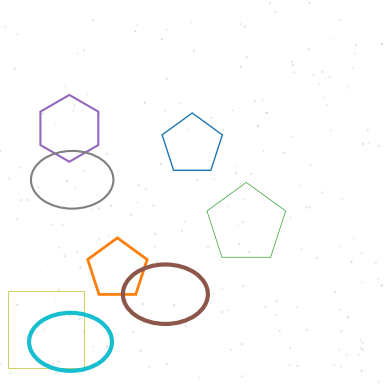[{"shape": "pentagon", "thickness": 1, "radius": 0.41, "center": [0.499, 0.624]}, {"shape": "pentagon", "thickness": 2, "radius": 0.41, "center": [0.305, 0.301]}, {"shape": "pentagon", "thickness": 0.5, "radius": 0.54, "center": [0.64, 0.419]}, {"shape": "hexagon", "thickness": 1.5, "radius": 0.43, "center": [0.18, 0.667]}, {"shape": "oval", "thickness": 3, "radius": 0.55, "center": [0.43, 0.236]}, {"shape": "oval", "thickness": 1.5, "radius": 0.54, "center": [0.188, 0.533]}, {"shape": "square", "thickness": 0.5, "radius": 0.49, "center": [0.12, 0.144]}, {"shape": "oval", "thickness": 3, "radius": 0.54, "center": [0.183, 0.112]}]